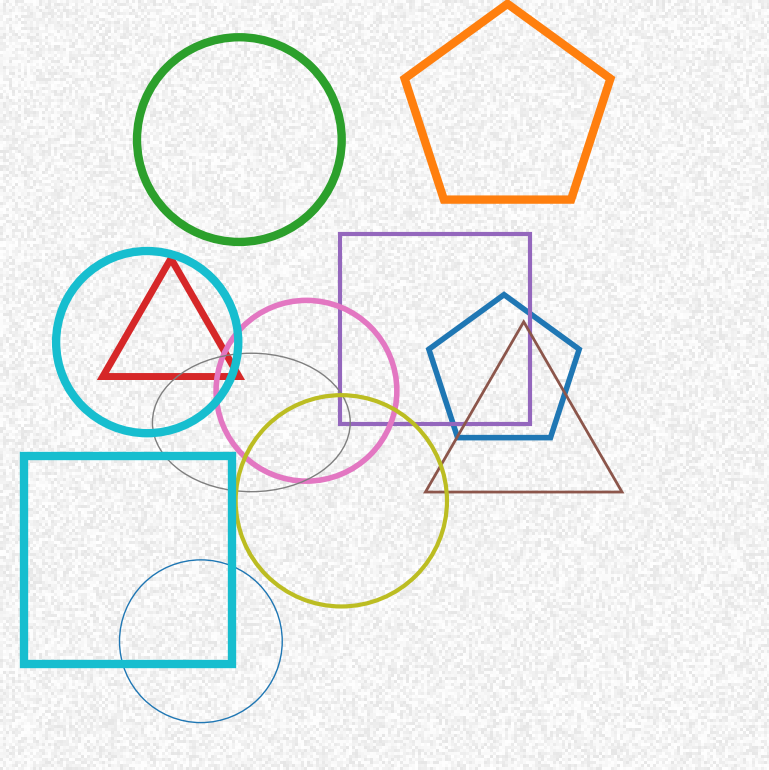[{"shape": "pentagon", "thickness": 2, "radius": 0.51, "center": [0.655, 0.515]}, {"shape": "circle", "thickness": 0.5, "radius": 0.53, "center": [0.261, 0.167]}, {"shape": "pentagon", "thickness": 3, "radius": 0.7, "center": [0.659, 0.854]}, {"shape": "circle", "thickness": 3, "radius": 0.66, "center": [0.311, 0.819]}, {"shape": "triangle", "thickness": 2.5, "radius": 0.51, "center": [0.222, 0.562]}, {"shape": "square", "thickness": 1.5, "radius": 0.62, "center": [0.565, 0.572]}, {"shape": "triangle", "thickness": 1, "radius": 0.74, "center": [0.68, 0.435]}, {"shape": "circle", "thickness": 2, "radius": 0.59, "center": [0.398, 0.493]}, {"shape": "oval", "thickness": 0.5, "radius": 0.64, "center": [0.326, 0.451]}, {"shape": "circle", "thickness": 1.5, "radius": 0.69, "center": [0.443, 0.35]}, {"shape": "circle", "thickness": 3, "radius": 0.59, "center": [0.191, 0.556]}, {"shape": "square", "thickness": 3, "radius": 0.68, "center": [0.166, 0.273]}]